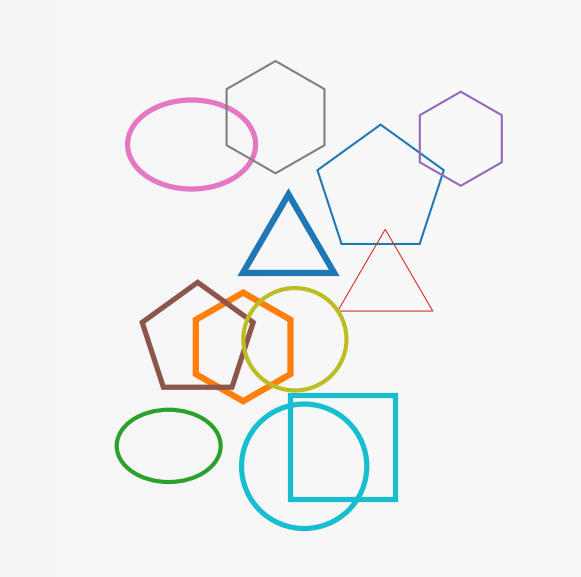[{"shape": "pentagon", "thickness": 1, "radius": 0.57, "center": [0.655, 0.669]}, {"shape": "triangle", "thickness": 3, "radius": 0.45, "center": [0.496, 0.572]}, {"shape": "hexagon", "thickness": 3, "radius": 0.47, "center": [0.418, 0.398]}, {"shape": "oval", "thickness": 2, "radius": 0.45, "center": [0.29, 0.227]}, {"shape": "triangle", "thickness": 0.5, "radius": 0.47, "center": [0.663, 0.508]}, {"shape": "hexagon", "thickness": 1, "radius": 0.41, "center": [0.793, 0.759]}, {"shape": "pentagon", "thickness": 2.5, "radius": 0.5, "center": [0.34, 0.41]}, {"shape": "oval", "thickness": 2.5, "radius": 0.55, "center": [0.33, 0.749]}, {"shape": "hexagon", "thickness": 1, "radius": 0.49, "center": [0.474, 0.796]}, {"shape": "circle", "thickness": 2, "radius": 0.44, "center": [0.507, 0.412]}, {"shape": "circle", "thickness": 2.5, "radius": 0.54, "center": [0.523, 0.192]}, {"shape": "square", "thickness": 2.5, "radius": 0.45, "center": [0.589, 0.225]}]